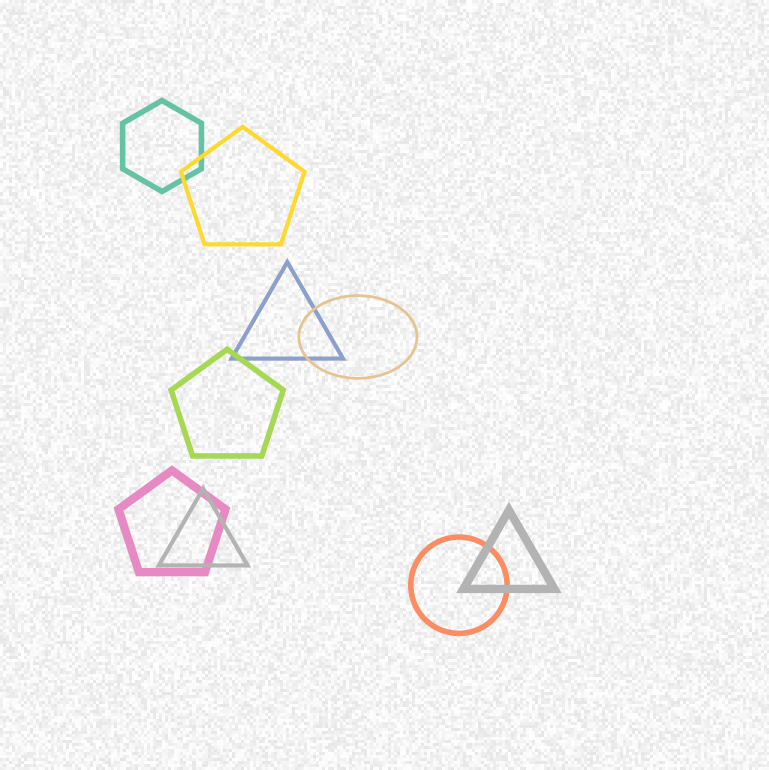[{"shape": "hexagon", "thickness": 2, "radius": 0.3, "center": [0.21, 0.81]}, {"shape": "circle", "thickness": 2, "radius": 0.31, "center": [0.596, 0.24]}, {"shape": "triangle", "thickness": 1.5, "radius": 0.42, "center": [0.373, 0.576]}, {"shape": "pentagon", "thickness": 3, "radius": 0.37, "center": [0.223, 0.316]}, {"shape": "pentagon", "thickness": 2, "radius": 0.38, "center": [0.295, 0.47]}, {"shape": "pentagon", "thickness": 1.5, "radius": 0.42, "center": [0.315, 0.751]}, {"shape": "oval", "thickness": 1, "radius": 0.38, "center": [0.465, 0.562]}, {"shape": "triangle", "thickness": 3, "radius": 0.34, "center": [0.661, 0.269]}, {"shape": "triangle", "thickness": 1.5, "radius": 0.33, "center": [0.264, 0.299]}]